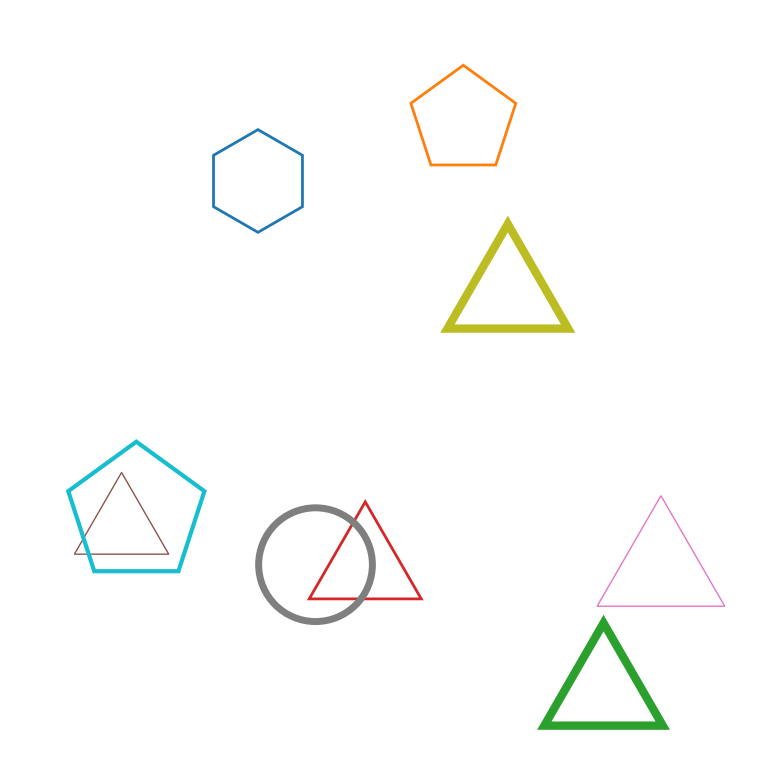[{"shape": "hexagon", "thickness": 1, "radius": 0.33, "center": [0.335, 0.765]}, {"shape": "pentagon", "thickness": 1, "radius": 0.36, "center": [0.602, 0.844]}, {"shape": "triangle", "thickness": 3, "radius": 0.44, "center": [0.784, 0.102]}, {"shape": "triangle", "thickness": 1, "radius": 0.42, "center": [0.474, 0.264]}, {"shape": "triangle", "thickness": 0.5, "radius": 0.35, "center": [0.158, 0.316]}, {"shape": "triangle", "thickness": 0.5, "radius": 0.48, "center": [0.858, 0.261]}, {"shape": "circle", "thickness": 2.5, "radius": 0.37, "center": [0.41, 0.267]}, {"shape": "triangle", "thickness": 3, "radius": 0.45, "center": [0.659, 0.619]}, {"shape": "pentagon", "thickness": 1.5, "radius": 0.46, "center": [0.177, 0.333]}]